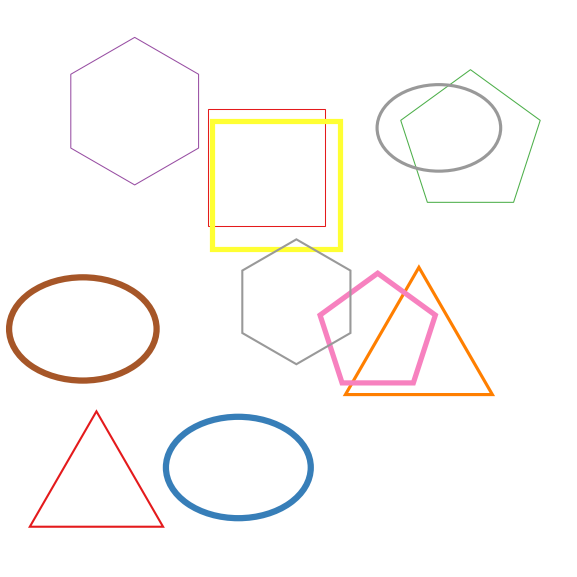[{"shape": "triangle", "thickness": 1, "radius": 0.67, "center": [0.167, 0.154]}, {"shape": "square", "thickness": 0.5, "radius": 0.51, "center": [0.461, 0.71]}, {"shape": "oval", "thickness": 3, "radius": 0.63, "center": [0.413, 0.19]}, {"shape": "pentagon", "thickness": 0.5, "radius": 0.63, "center": [0.815, 0.751]}, {"shape": "hexagon", "thickness": 0.5, "radius": 0.64, "center": [0.233, 0.807]}, {"shape": "triangle", "thickness": 1.5, "radius": 0.73, "center": [0.725, 0.389]}, {"shape": "square", "thickness": 2.5, "radius": 0.55, "center": [0.479, 0.678]}, {"shape": "oval", "thickness": 3, "radius": 0.64, "center": [0.143, 0.43]}, {"shape": "pentagon", "thickness": 2.5, "radius": 0.52, "center": [0.654, 0.421]}, {"shape": "hexagon", "thickness": 1, "radius": 0.54, "center": [0.513, 0.477]}, {"shape": "oval", "thickness": 1.5, "radius": 0.54, "center": [0.76, 0.778]}]